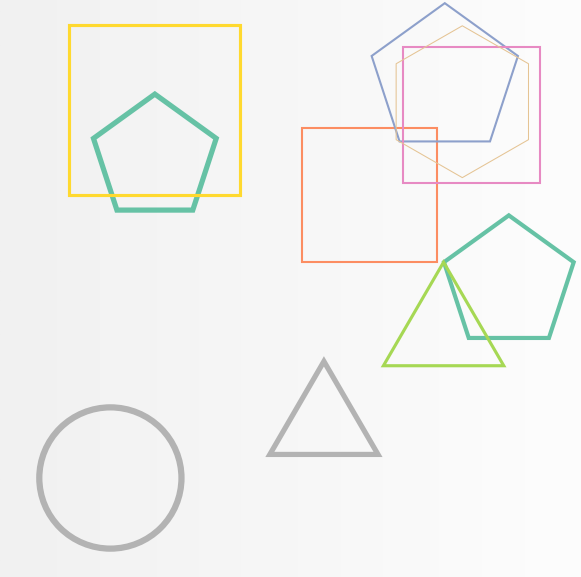[{"shape": "pentagon", "thickness": 2, "radius": 0.59, "center": [0.875, 0.509]}, {"shape": "pentagon", "thickness": 2.5, "radius": 0.56, "center": [0.266, 0.725]}, {"shape": "square", "thickness": 1, "radius": 0.58, "center": [0.636, 0.662]}, {"shape": "pentagon", "thickness": 1, "radius": 0.66, "center": [0.765, 0.861]}, {"shape": "square", "thickness": 1, "radius": 0.59, "center": [0.811, 0.8]}, {"shape": "triangle", "thickness": 1.5, "radius": 0.6, "center": [0.763, 0.426]}, {"shape": "square", "thickness": 1.5, "radius": 0.74, "center": [0.265, 0.808]}, {"shape": "hexagon", "thickness": 0.5, "radius": 0.66, "center": [0.795, 0.823]}, {"shape": "circle", "thickness": 3, "radius": 0.61, "center": [0.19, 0.171]}, {"shape": "triangle", "thickness": 2.5, "radius": 0.54, "center": [0.557, 0.266]}]